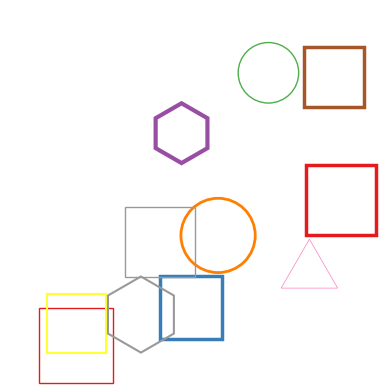[{"shape": "square", "thickness": 2.5, "radius": 0.45, "center": [0.887, 0.48]}, {"shape": "square", "thickness": 1, "radius": 0.48, "center": [0.197, 0.103]}, {"shape": "square", "thickness": 2.5, "radius": 0.41, "center": [0.497, 0.202]}, {"shape": "circle", "thickness": 1, "radius": 0.39, "center": [0.697, 0.811]}, {"shape": "hexagon", "thickness": 3, "radius": 0.39, "center": [0.472, 0.654]}, {"shape": "circle", "thickness": 2, "radius": 0.48, "center": [0.566, 0.388]}, {"shape": "square", "thickness": 1.5, "radius": 0.38, "center": [0.198, 0.16]}, {"shape": "square", "thickness": 2.5, "radius": 0.39, "center": [0.867, 0.801]}, {"shape": "triangle", "thickness": 0.5, "radius": 0.42, "center": [0.804, 0.294]}, {"shape": "square", "thickness": 1, "radius": 0.45, "center": [0.416, 0.371]}, {"shape": "hexagon", "thickness": 1.5, "radius": 0.49, "center": [0.366, 0.183]}]